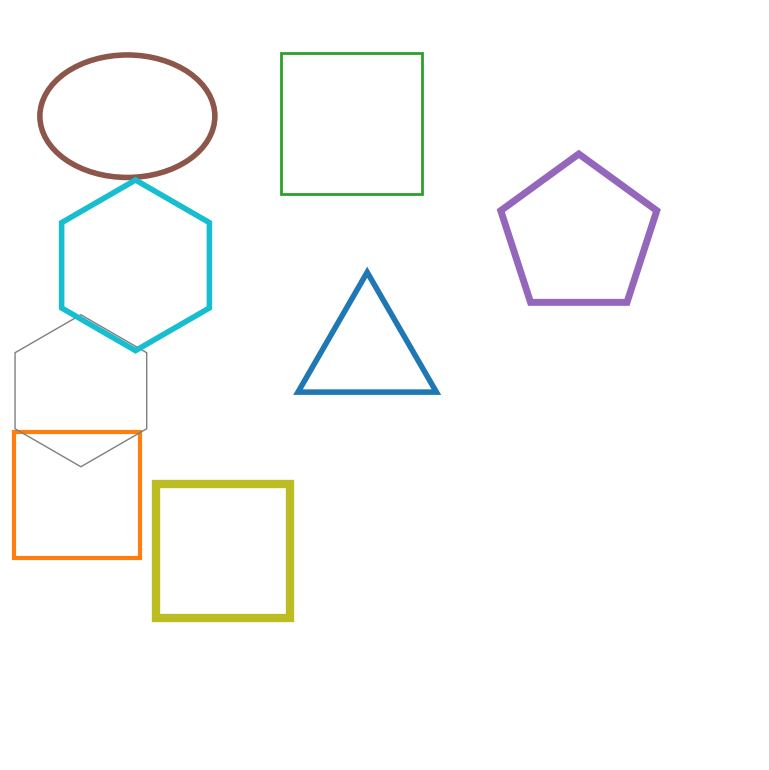[{"shape": "triangle", "thickness": 2, "radius": 0.52, "center": [0.477, 0.543]}, {"shape": "square", "thickness": 1.5, "radius": 0.41, "center": [0.1, 0.357]}, {"shape": "square", "thickness": 1, "radius": 0.46, "center": [0.456, 0.84]}, {"shape": "pentagon", "thickness": 2.5, "radius": 0.53, "center": [0.752, 0.694]}, {"shape": "oval", "thickness": 2, "radius": 0.57, "center": [0.165, 0.849]}, {"shape": "hexagon", "thickness": 0.5, "radius": 0.49, "center": [0.105, 0.493]}, {"shape": "square", "thickness": 3, "radius": 0.43, "center": [0.29, 0.285]}, {"shape": "hexagon", "thickness": 2, "radius": 0.55, "center": [0.176, 0.655]}]